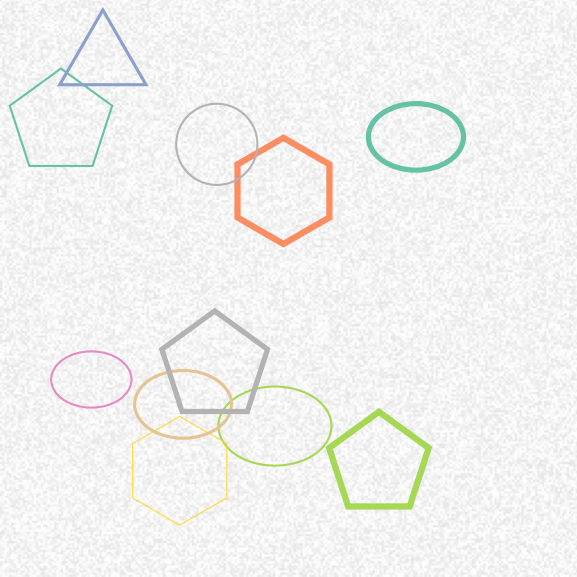[{"shape": "oval", "thickness": 2.5, "radius": 0.41, "center": [0.72, 0.762]}, {"shape": "pentagon", "thickness": 1, "radius": 0.47, "center": [0.106, 0.787]}, {"shape": "hexagon", "thickness": 3, "radius": 0.46, "center": [0.491, 0.669]}, {"shape": "triangle", "thickness": 1.5, "radius": 0.43, "center": [0.178, 0.896]}, {"shape": "oval", "thickness": 1, "radius": 0.35, "center": [0.158, 0.342]}, {"shape": "oval", "thickness": 1, "radius": 0.49, "center": [0.476, 0.261]}, {"shape": "pentagon", "thickness": 3, "radius": 0.45, "center": [0.656, 0.195]}, {"shape": "hexagon", "thickness": 0.5, "radius": 0.47, "center": [0.311, 0.184]}, {"shape": "oval", "thickness": 1.5, "radius": 0.42, "center": [0.317, 0.299]}, {"shape": "pentagon", "thickness": 2.5, "radius": 0.48, "center": [0.372, 0.364]}, {"shape": "circle", "thickness": 1, "radius": 0.35, "center": [0.375, 0.749]}]